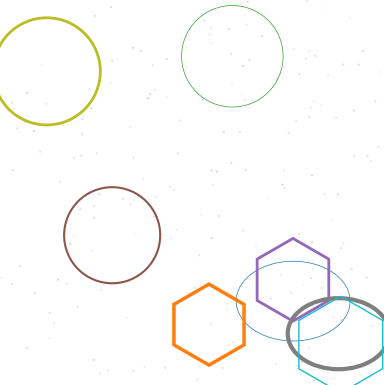[{"shape": "oval", "thickness": 0.5, "radius": 0.74, "center": [0.761, 0.218]}, {"shape": "hexagon", "thickness": 2.5, "radius": 0.53, "center": [0.543, 0.157]}, {"shape": "circle", "thickness": 0.5, "radius": 0.66, "center": [0.604, 0.854]}, {"shape": "hexagon", "thickness": 2, "radius": 0.54, "center": [0.761, 0.273]}, {"shape": "circle", "thickness": 1.5, "radius": 0.62, "center": [0.291, 0.389]}, {"shape": "oval", "thickness": 3, "radius": 0.66, "center": [0.879, 0.133]}, {"shape": "circle", "thickness": 2, "radius": 0.7, "center": [0.121, 0.815]}, {"shape": "hexagon", "thickness": 1, "radius": 0.63, "center": [0.885, 0.105]}]